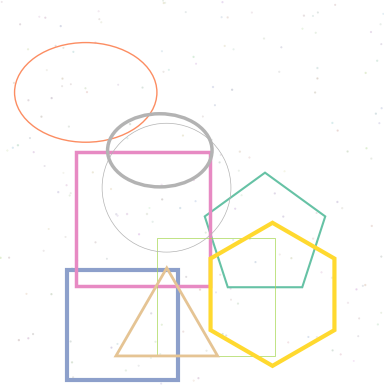[{"shape": "pentagon", "thickness": 1.5, "radius": 0.82, "center": [0.688, 0.387]}, {"shape": "oval", "thickness": 1, "radius": 0.92, "center": [0.223, 0.76]}, {"shape": "square", "thickness": 3, "radius": 0.72, "center": [0.318, 0.156]}, {"shape": "square", "thickness": 2.5, "radius": 0.87, "center": [0.37, 0.431]}, {"shape": "square", "thickness": 0.5, "radius": 0.77, "center": [0.561, 0.228]}, {"shape": "hexagon", "thickness": 3, "radius": 0.93, "center": [0.708, 0.236]}, {"shape": "triangle", "thickness": 2, "radius": 0.76, "center": [0.433, 0.152]}, {"shape": "circle", "thickness": 0.5, "radius": 0.84, "center": [0.433, 0.513]}, {"shape": "oval", "thickness": 2.5, "radius": 0.68, "center": [0.415, 0.61]}]